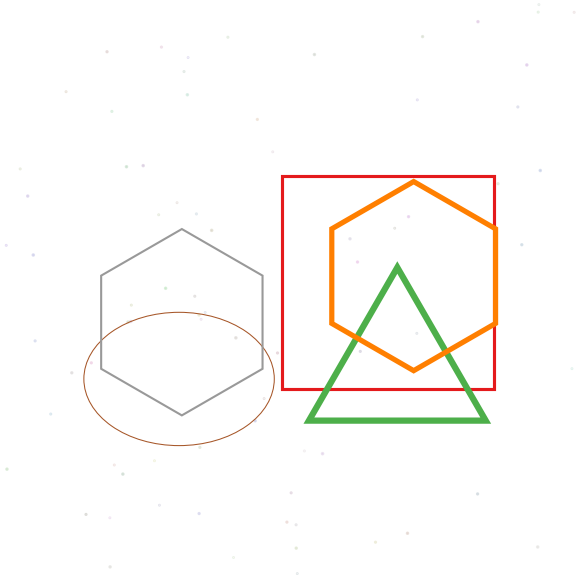[{"shape": "square", "thickness": 1.5, "radius": 0.92, "center": [0.672, 0.51]}, {"shape": "triangle", "thickness": 3, "radius": 0.88, "center": [0.688, 0.359]}, {"shape": "hexagon", "thickness": 2.5, "radius": 0.82, "center": [0.716, 0.521]}, {"shape": "oval", "thickness": 0.5, "radius": 0.82, "center": [0.31, 0.343]}, {"shape": "hexagon", "thickness": 1, "radius": 0.81, "center": [0.315, 0.441]}]